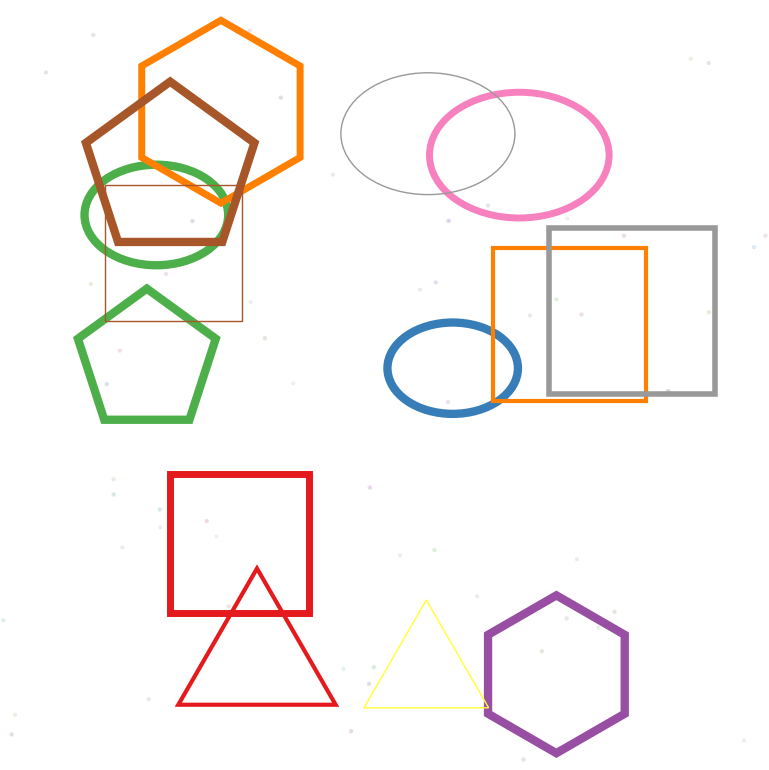[{"shape": "triangle", "thickness": 1.5, "radius": 0.59, "center": [0.334, 0.144]}, {"shape": "square", "thickness": 2.5, "radius": 0.45, "center": [0.311, 0.295]}, {"shape": "oval", "thickness": 3, "radius": 0.42, "center": [0.588, 0.522]}, {"shape": "pentagon", "thickness": 3, "radius": 0.47, "center": [0.191, 0.531]}, {"shape": "oval", "thickness": 3, "radius": 0.47, "center": [0.203, 0.721]}, {"shape": "hexagon", "thickness": 3, "radius": 0.51, "center": [0.723, 0.124]}, {"shape": "hexagon", "thickness": 2.5, "radius": 0.59, "center": [0.287, 0.855]}, {"shape": "square", "thickness": 1.5, "radius": 0.5, "center": [0.739, 0.578]}, {"shape": "triangle", "thickness": 0.5, "radius": 0.47, "center": [0.554, 0.127]}, {"shape": "pentagon", "thickness": 3, "radius": 0.58, "center": [0.221, 0.779]}, {"shape": "square", "thickness": 0.5, "radius": 0.44, "center": [0.225, 0.672]}, {"shape": "oval", "thickness": 2.5, "radius": 0.58, "center": [0.674, 0.799]}, {"shape": "oval", "thickness": 0.5, "radius": 0.57, "center": [0.556, 0.826]}, {"shape": "square", "thickness": 2, "radius": 0.54, "center": [0.821, 0.596]}]